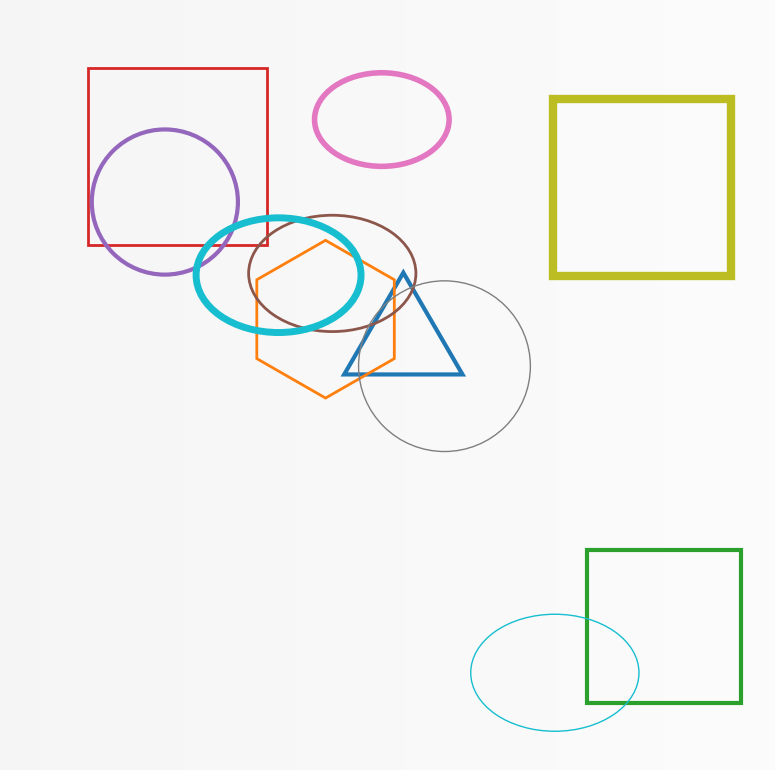[{"shape": "triangle", "thickness": 1.5, "radius": 0.44, "center": [0.52, 0.558]}, {"shape": "hexagon", "thickness": 1, "radius": 0.51, "center": [0.42, 0.585]}, {"shape": "square", "thickness": 1.5, "radius": 0.5, "center": [0.856, 0.186]}, {"shape": "square", "thickness": 1, "radius": 0.58, "center": [0.229, 0.797]}, {"shape": "circle", "thickness": 1.5, "radius": 0.47, "center": [0.213, 0.738]}, {"shape": "oval", "thickness": 1, "radius": 0.54, "center": [0.429, 0.645]}, {"shape": "oval", "thickness": 2, "radius": 0.43, "center": [0.493, 0.845]}, {"shape": "circle", "thickness": 0.5, "radius": 0.55, "center": [0.574, 0.524]}, {"shape": "square", "thickness": 3, "radius": 0.58, "center": [0.828, 0.756]}, {"shape": "oval", "thickness": 0.5, "radius": 0.54, "center": [0.716, 0.126]}, {"shape": "oval", "thickness": 2.5, "radius": 0.53, "center": [0.359, 0.643]}]